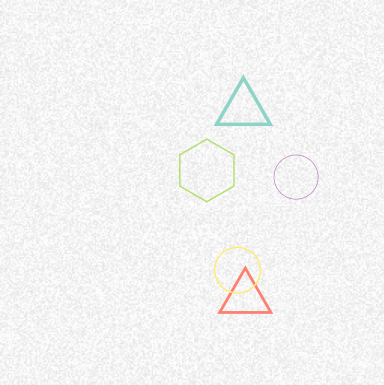[{"shape": "triangle", "thickness": 2.5, "radius": 0.4, "center": [0.632, 0.717]}, {"shape": "triangle", "thickness": 2, "radius": 0.38, "center": [0.637, 0.227]}, {"shape": "hexagon", "thickness": 1, "radius": 0.41, "center": [0.537, 0.557]}, {"shape": "circle", "thickness": 0.5, "radius": 0.29, "center": [0.769, 0.54]}, {"shape": "circle", "thickness": 1, "radius": 0.3, "center": [0.617, 0.298]}]